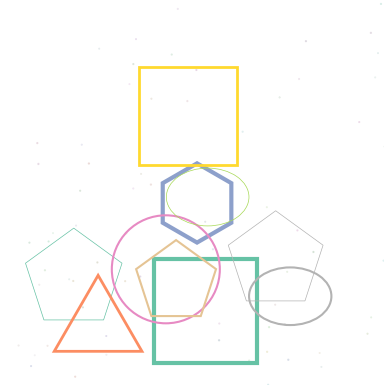[{"shape": "pentagon", "thickness": 0.5, "radius": 0.66, "center": [0.192, 0.276]}, {"shape": "square", "thickness": 3, "radius": 0.67, "center": [0.534, 0.192]}, {"shape": "triangle", "thickness": 2, "radius": 0.66, "center": [0.255, 0.153]}, {"shape": "hexagon", "thickness": 3, "radius": 0.51, "center": [0.512, 0.473]}, {"shape": "circle", "thickness": 1.5, "radius": 0.7, "center": [0.431, 0.3]}, {"shape": "oval", "thickness": 0.5, "radius": 0.54, "center": [0.539, 0.488]}, {"shape": "square", "thickness": 2, "radius": 0.64, "center": [0.488, 0.699]}, {"shape": "pentagon", "thickness": 1.5, "radius": 0.55, "center": [0.457, 0.267]}, {"shape": "pentagon", "thickness": 0.5, "radius": 0.65, "center": [0.716, 0.323]}, {"shape": "oval", "thickness": 1.5, "radius": 0.53, "center": [0.754, 0.231]}]